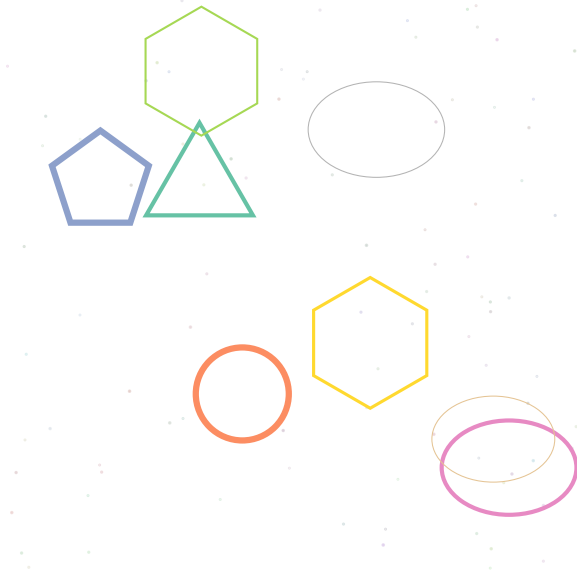[{"shape": "triangle", "thickness": 2, "radius": 0.53, "center": [0.345, 0.68]}, {"shape": "circle", "thickness": 3, "radius": 0.4, "center": [0.42, 0.317]}, {"shape": "pentagon", "thickness": 3, "radius": 0.44, "center": [0.174, 0.685]}, {"shape": "oval", "thickness": 2, "radius": 0.58, "center": [0.882, 0.189]}, {"shape": "hexagon", "thickness": 1, "radius": 0.56, "center": [0.349, 0.876]}, {"shape": "hexagon", "thickness": 1.5, "radius": 0.57, "center": [0.641, 0.405]}, {"shape": "oval", "thickness": 0.5, "radius": 0.53, "center": [0.854, 0.239]}, {"shape": "oval", "thickness": 0.5, "radius": 0.59, "center": [0.652, 0.775]}]